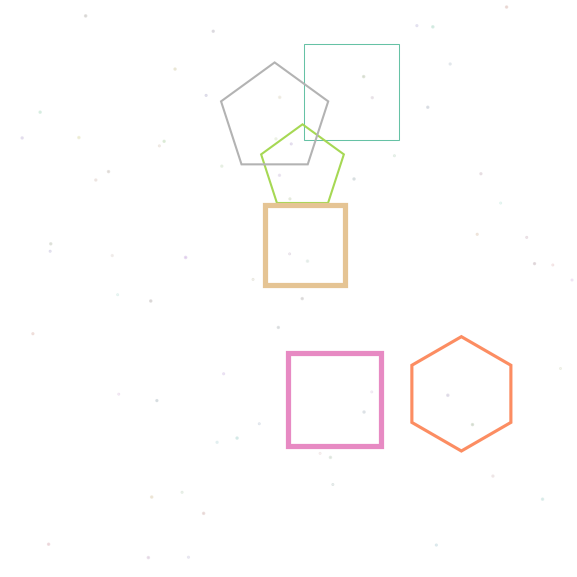[{"shape": "square", "thickness": 0.5, "radius": 0.41, "center": [0.609, 0.84]}, {"shape": "hexagon", "thickness": 1.5, "radius": 0.49, "center": [0.799, 0.317]}, {"shape": "square", "thickness": 2.5, "radius": 0.4, "center": [0.579, 0.308]}, {"shape": "pentagon", "thickness": 1, "radius": 0.38, "center": [0.524, 0.709]}, {"shape": "square", "thickness": 2.5, "radius": 0.34, "center": [0.528, 0.575]}, {"shape": "pentagon", "thickness": 1, "radius": 0.49, "center": [0.476, 0.793]}]